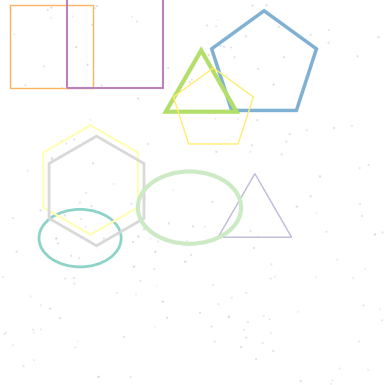[{"shape": "oval", "thickness": 2, "radius": 0.53, "center": [0.208, 0.381]}, {"shape": "hexagon", "thickness": 1.5, "radius": 0.71, "center": [0.235, 0.532]}, {"shape": "triangle", "thickness": 1, "radius": 0.55, "center": [0.662, 0.439]}, {"shape": "pentagon", "thickness": 2.5, "radius": 0.72, "center": [0.686, 0.829]}, {"shape": "square", "thickness": 1, "radius": 0.54, "center": [0.134, 0.88]}, {"shape": "triangle", "thickness": 3, "radius": 0.53, "center": [0.523, 0.763]}, {"shape": "hexagon", "thickness": 2, "radius": 0.71, "center": [0.251, 0.504]}, {"shape": "square", "thickness": 1.5, "radius": 0.62, "center": [0.298, 0.896]}, {"shape": "oval", "thickness": 3, "radius": 0.67, "center": [0.492, 0.461]}, {"shape": "pentagon", "thickness": 1, "radius": 0.55, "center": [0.554, 0.714]}]